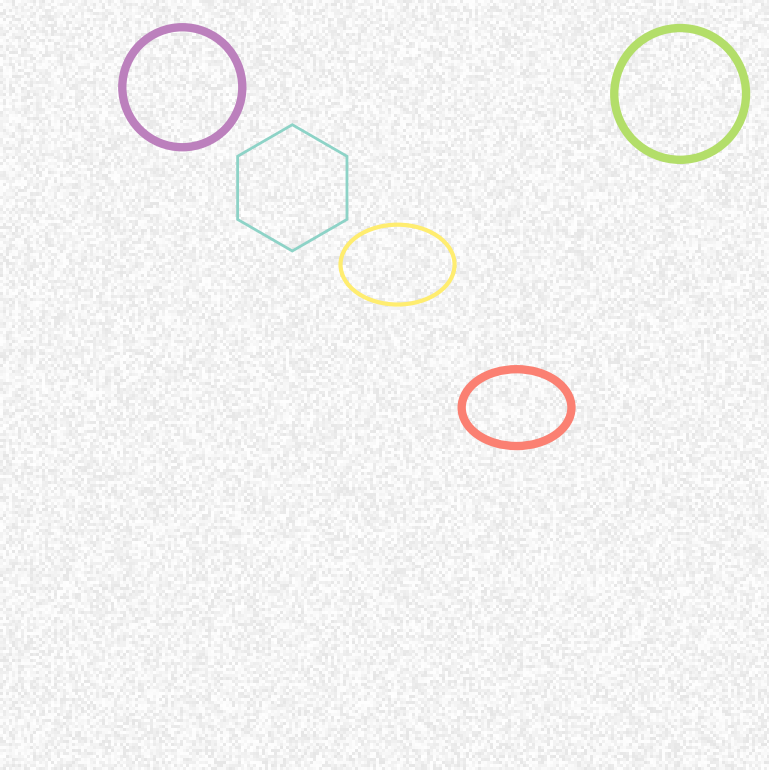[{"shape": "hexagon", "thickness": 1, "radius": 0.41, "center": [0.38, 0.756]}, {"shape": "oval", "thickness": 3, "radius": 0.36, "center": [0.671, 0.471]}, {"shape": "circle", "thickness": 3, "radius": 0.43, "center": [0.883, 0.878]}, {"shape": "circle", "thickness": 3, "radius": 0.39, "center": [0.237, 0.887]}, {"shape": "oval", "thickness": 1.5, "radius": 0.37, "center": [0.516, 0.656]}]